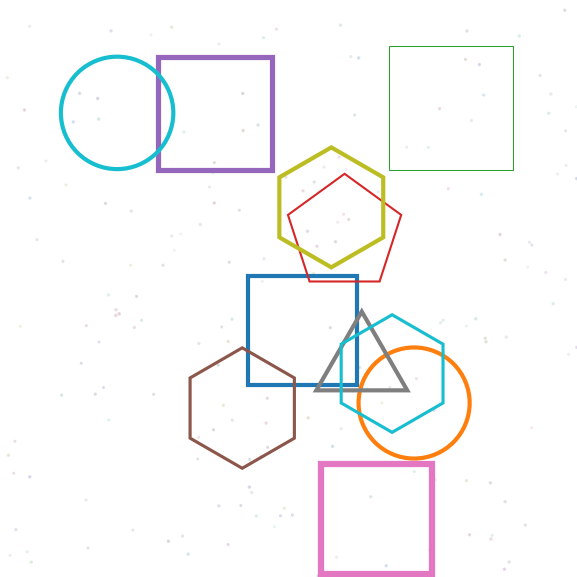[{"shape": "square", "thickness": 2, "radius": 0.47, "center": [0.523, 0.427]}, {"shape": "circle", "thickness": 2, "radius": 0.48, "center": [0.717, 0.301]}, {"shape": "square", "thickness": 0.5, "radius": 0.54, "center": [0.781, 0.812]}, {"shape": "pentagon", "thickness": 1, "radius": 0.52, "center": [0.597, 0.595]}, {"shape": "square", "thickness": 2.5, "radius": 0.49, "center": [0.372, 0.802]}, {"shape": "hexagon", "thickness": 1.5, "radius": 0.52, "center": [0.419, 0.293]}, {"shape": "square", "thickness": 3, "radius": 0.48, "center": [0.651, 0.101]}, {"shape": "triangle", "thickness": 2, "radius": 0.45, "center": [0.626, 0.369]}, {"shape": "hexagon", "thickness": 2, "radius": 0.52, "center": [0.574, 0.64]}, {"shape": "hexagon", "thickness": 1.5, "radius": 0.51, "center": [0.679, 0.352]}, {"shape": "circle", "thickness": 2, "radius": 0.49, "center": [0.203, 0.804]}]